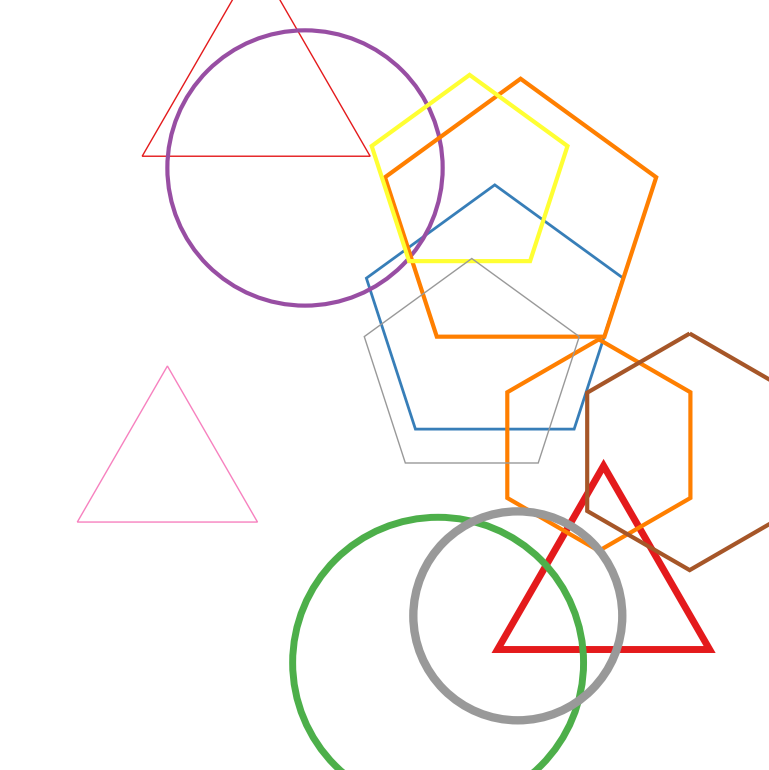[{"shape": "triangle", "thickness": 0.5, "radius": 0.85, "center": [0.333, 0.883]}, {"shape": "triangle", "thickness": 2.5, "radius": 0.8, "center": [0.784, 0.236]}, {"shape": "pentagon", "thickness": 1, "radius": 0.88, "center": [0.643, 0.585]}, {"shape": "circle", "thickness": 2.5, "radius": 0.94, "center": [0.569, 0.139]}, {"shape": "circle", "thickness": 1.5, "radius": 0.89, "center": [0.396, 0.782]}, {"shape": "pentagon", "thickness": 1.5, "radius": 0.93, "center": [0.676, 0.713]}, {"shape": "hexagon", "thickness": 1.5, "radius": 0.69, "center": [0.778, 0.422]}, {"shape": "pentagon", "thickness": 1.5, "radius": 0.67, "center": [0.61, 0.769]}, {"shape": "hexagon", "thickness": 1.5, "radius": 0.77, "center": [0.896, 0.413]}, {"shape": "triangle", "thickness": 0.5, "radius": 0.68, "center": [0.217, 0.39]}, {"shape": "pentagon", "thickness": 0.5, "radius": 0.73, "center": [0.613, 0.517]}, {"shape": "circle", "thickness": 3, "radius": 0.68, "center": [0.672, 0.2]}]